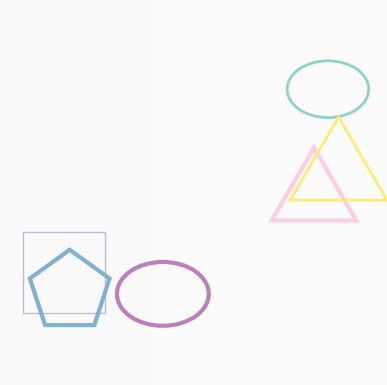[{"shape": "oval", "thickness": 2, "radius": 0.53, "center": [0.846, 0.768]}, {"shape": "square", "thickness": 1, "radius": 0.53, "center": [0.166, 0.292]}, {"shape": "pentagon", "thickness": 3, "radius": 0.54, "center": [0.18, 0.243]}, {"shape": "triangle", "thickness": 3, "radius": 0.63, "center": [0.81, 0.49]}, {"shape": "oval", "thickness": 3, "radius": 0.59, "center": [0.42, 0.237]}, {"shape": "triangle", "thickness": 2, "radius": 0.72, "center": [0.874, 0.552]}]